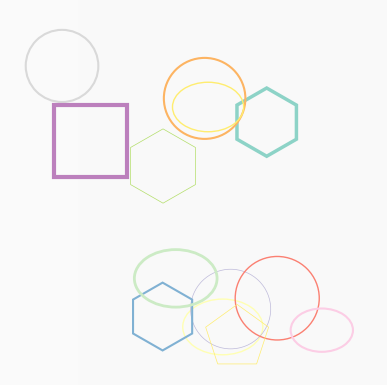[{"shape": "hexagon", "thickness": 2.5, "radius": 0.44, "center": [0.688, 0.683]}, {"shape": "oval", "thickness": 1, "radius": 0.52, "center": [0.575, 0.151]}, {"shape": "circle", "thickness": 0.5, "radius": 0.52, "center": [0.595, 0.197]}, {"shape": "circle", "thickness": 1, "radius": 0.54, "center": [0.715, 0.225]}, {"shape": "hexagon", "thickness": 1.5, "radius": 0.44, "center": [0.42, 0.178]}, {"shape": "circle", "thickness": 1.5, "radius": 0.53, "center": [0.528, 0.744]}, {"shape": "hexagon", "thickness": 0.5, "radius": 0.48, "center": [0.421, 0.569]}, {"shape": "oval", "thickness": 1.5, "radius": 0.4, "center": [0.83, 0.142]}, {"shape": "circle", "thickness": 1.5, "radius": 0.47, "center": [0.16, 0.829]}, {"shape": "square", "thickness": 3, "radius": 0.47, "center": [0.234, 0.634]}, {"shape": "oval", "thickness": 2, "radius": 0.53, "center": [0.453, 0.277]}, {"shape": "pentagon", "thickness": 0.5, "radius": 0.43, "center": [0.612, 0.124]}, {"shape": "oval", "thickness": 1, "radius": 0.46, "center": [0.537, 0.722]}]